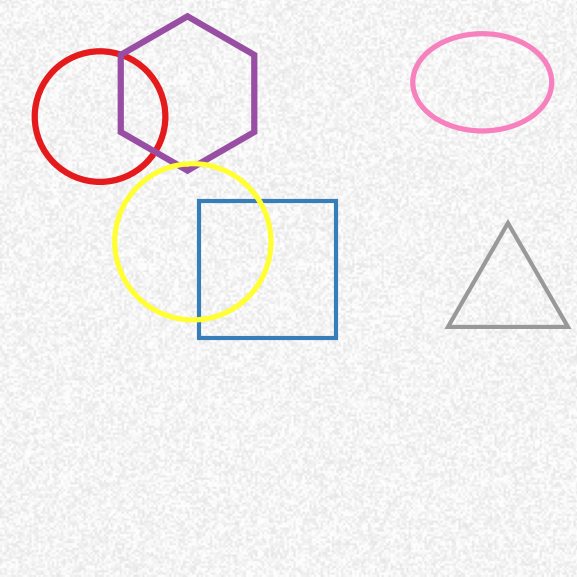[{"shape": "circle", "thickness": 3, "radius": 0.57, "center": [0.173, 0.797]}, {"shape": "square", "thickness": 2, "radius": 0.6, "center": [0.463, 0.533]}, {"shape": "hexagon", "thickness": 3, "radius": 0.67, "center": [0.325, 0.837]}, {"shape": "circle", "thickness": 2.5, "radius": 0.68, "center": [0.334, 0.58]}, {"shape": "oval", "thickness": 2.5, "radius": 0.6, "center": [0.835, 0.857]}, {"shape": "triangle", "thickness": 2, "radius": 0.6, "center": [0.88, 0.493]}]